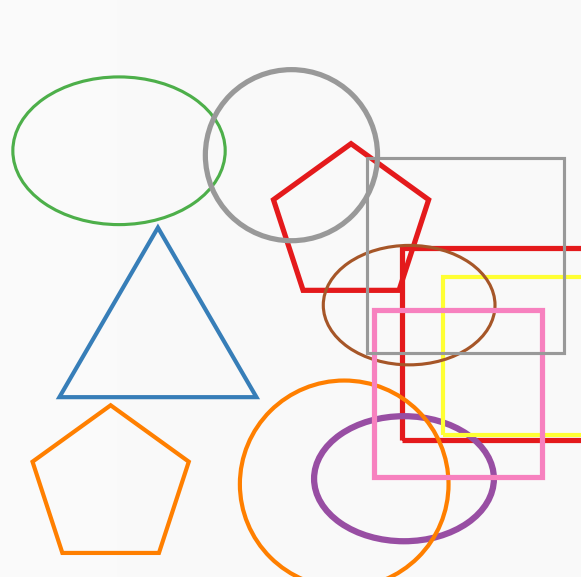[{"shape": "pentagon", "thickness": 2.5, "radius": 0.7, "center": [0.604, 0.61]}, {"shape": "square", "thickness": 2.5, "radius": 0.83, "center": [0.858, 0.404]}, {"shape": "triangle", "thickness": 2, "radius": 0.98, "center": [0.272, 0.409]}, {"shape": "oval", "thickness": 1.5, "radius": 0.91, "center": [0.205, 0.738]}, {"shape": "oval", "thickness": 3, "radius": 0.77, "center": [0.695, 0.17]}, {"shape": "pentagon", "thickness": 2, "radius": 0.71, "center": [0.19, 0.156]}, {"shape": "circle", "thickness": 2, "radius": 0.9, "center": [0.592, 0.161]}, {"shape": "square", "thickness": 2, "radius": 0.68, "center": [0.899, 0.383]}, {"shape": "oval", "thickness": 1.5, "radius": 0.74, "center": [0.704, 0.471]}, {"shape": "square", "thickness": 2.5, "radius": 0.72, "center": [0.787, 0.318]}, {"shape": "circle", "thickness": 2.5, "radius": 0.74, "center": [0.501, 0.73]}, {"shape": "square", "thickness": 1.5, "radius": 0.85, "center": [0.8, 0.556]}]